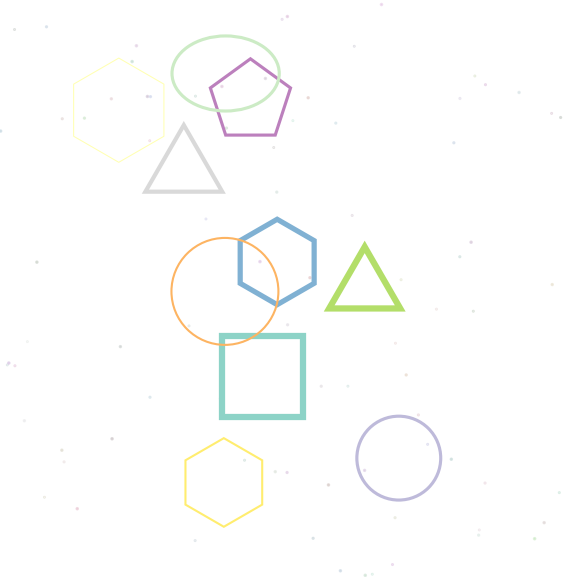[{"shape": "square", "thickness": 3, "radius": 0.35, "center": [0.455, 0.347]}, {"shape": "hexagon", "thickness": 0.5, "radius": 0.45, "center": [0.206, 0.808]}, {"shape": "circle", "thickness": 1.5, "radius": 0.36, "center": [0.691, 0.206]}, {"shape": "hexagon", "thickness": 2.5, "radius": 0.37, "center": [0.48, 0.545]}, {"shape": "circle", "thickness": 1, "radius": 0.46, "center": [0.389, 0.495]}, {"shape": "triangle", "thickness": 3, "radius": 0.36, "center": [0.632, 0.501]}, {"shape": "triangle", "thickness": 2, "radius": 0.38, "center": [0.318, 0.706]}, {"shape": "pentagon", "thickness": 1.5, "radius": 0.37, "center": [0.434, 0.824]}, {"shape": "oval", "thickness": 1.5, "radius": 0.46, "center": [0.391, 0.872]}, {"shape": "hexagon", "thickness": 1, "radius": 0.38, "center": [0.388, 0.164]}]